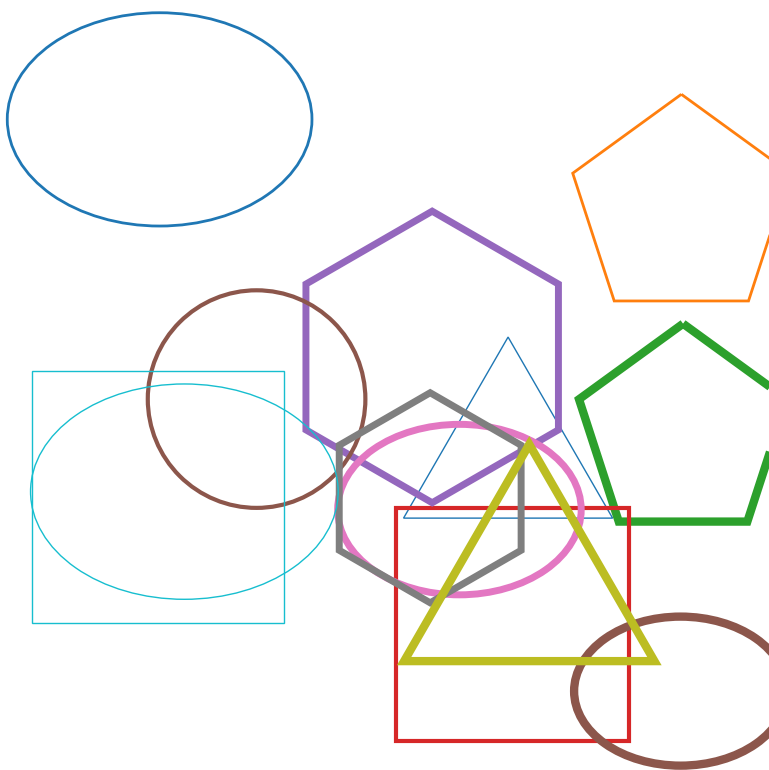[{"shape": "oval", "thickness": 1, "radius": 0.99, "center": [0.207, 0.845]}, {"shape": "triangle", "thickness": 0.5, "radius": 0.78, "center": [0.66, 0.405]}, {"shape": "pentagon", "thickness": 1, "radius": 0.74, "center": [0.885, 0.729]}, {"shape": "pentagon", "thickness": 3, "radius": 0.71, "center": [0.887, 0.438]}, {"shape": "square", "thickness": 1.5, "radius": 0.76, "center": [0.666, 0.189]}, {"shape": "hexagon", "thickness": 2.5, "radius": 0.95, "center": [0.561, 0.536]}, {"shape": "oval", "thickness": 3, "radius": 0.69, "center": [0.884, 0.102]}, {"shape": "circle", "thickness": 1.5, "radius": 0.71, "center": [0.333, 0.482]}, {"shape": "oval", "thickness": 2.5, "radius": 0.79, "center": [0.597, 0.338]}, {"shape": "hexagon", "thickness": 2.5, "radius": 0.68, "center": [0.559, 0.354]}, {"shape": "triangle", "thickness": 3, "radius": 0.94, "center": [0.687, 0.235]}, {"shape": "oval", "thickness": 0.5, "radius": 1.0, "center": [0.239, 0.362]}, {"shape": "square", "thickness": 0.5, "radius": 0.82, "center": [0.205, 0.355]}]